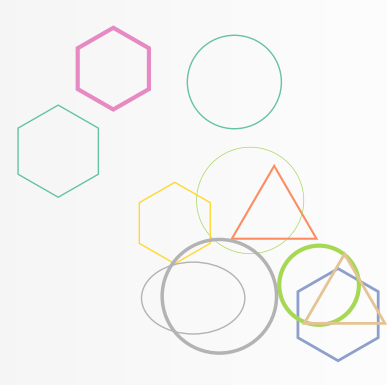[{"shape": "circle", "thickness": 1, "radius": 0.61, "center": [0.605, 0.787]}, {"shape": "hexagon", "thickness": 1, "radius": 0.6, "center": [0.15, 0.607]}, {"shape": "triangle", "thickness": 1.5, "radius": 0.63, "center": [0.708, 0.443]}, {"shape": "hexagon", "thickness": 2, "radius": 0.6, "center": [0.872, 0.183]}, {"shape": "hexagon", "thickness": 3, "radius": 0.53, "center": [0.292, 0.822]}, {"shape": "circle", "thickness": 0.5, "radius": 0.69, "center": [0.646, 0.479]}, {"shape": "circle", "thickness": 3, "radius": 0.51, "center": [0.823, 0.259]}, {"shape": "hexagon", "thickness": 1, "radius": 0.53, "center": [0.451, 0.421]}, {"shape": "triangle", "thickness": 2, "radius": 0.6, "center": [0.889, 0.22]}, {"shape": "oval", "thickness": 1, "radius": 0.67, "center": [0.499, 0.226]}, {"shape": "circle", "thickness": 2.5, "radius": 0.74, "center": [0.566, 0.23]}]